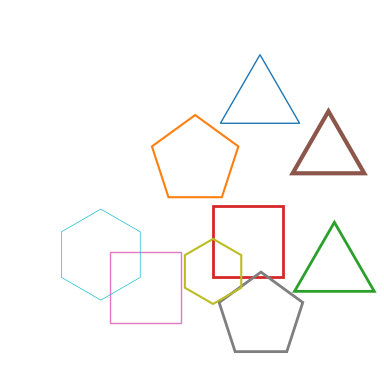[{"shape": "triangle", "thickness": 1, "radius": 0.59, "center": [0.675, 0.739]}, {"shape": "pentagon", "thickness": 1.5, "radius": 0.59, "center": [0.507, 0.583]}, {"shape": "triangle", "thickness": 2, "radius": 0.6, "center": [0.869, 0.303]}, {"shape": "square", "thickness": 2, "radius": 0.46, "center": [0.644, 0.373]}, {"shape": "triangle", "thickness": 3, "radius": 0.54, "center": [0.853, 0.604]}, {"shape": "square", "thickness": 1, "radius": 0.46, "center": [0.379, 0.254]}, {"shape": "pentagon", "thickness": 2, "radius": 0.57, "center": [0.678, 0.179]}, {"shape": "hexagon", "thickness": 1.5, "radius": 0.42, "center": [0.553, 0.295]}, {"shape": "hexagon", "thickness": 0.5, "radius": 0.59, "center": [0.262, 0.339]}]